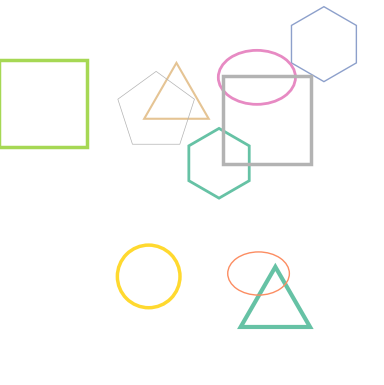[{"shape": "hexagon", "thickness": 2, "radius": 0.45, "center": [0.569, 0.576]}, {"shape": "triangle", "thickness": 3, "radius": 0.52, "center": [0.715, 0.203]}, {"shape": "oval", "thickness": 1, "radius": 0.4, "center": [0.672, 0.29]}, {"shape": "hexagon", "thickness": 1, "radius": 0.49, "center": [0.841, 0.885]}, {"shape": "oval", "thickness": 2, "radius": 0.5, "center": [0.667, 0.799]}, {"shape": "square", "thickness": 2.5, "radius": 0.57, "center": [0.111, 0.731]}, {"shape": "circle", "thickness": 2.5, "radius": 0.41, "center": [0.386, 0.282]}, {"shape": "triangle", "thickness": 1.5, "radius": 0.48, "center": [0.458, 0.74]}, {"shape": "square", "thickness": 2.5, "radius": 0.57, "center": [0.694, 0.688]}, {"shape": "pentagon", "thickness": 0.5, "radius": 0.52, "center": [0.406, 0.71]}]